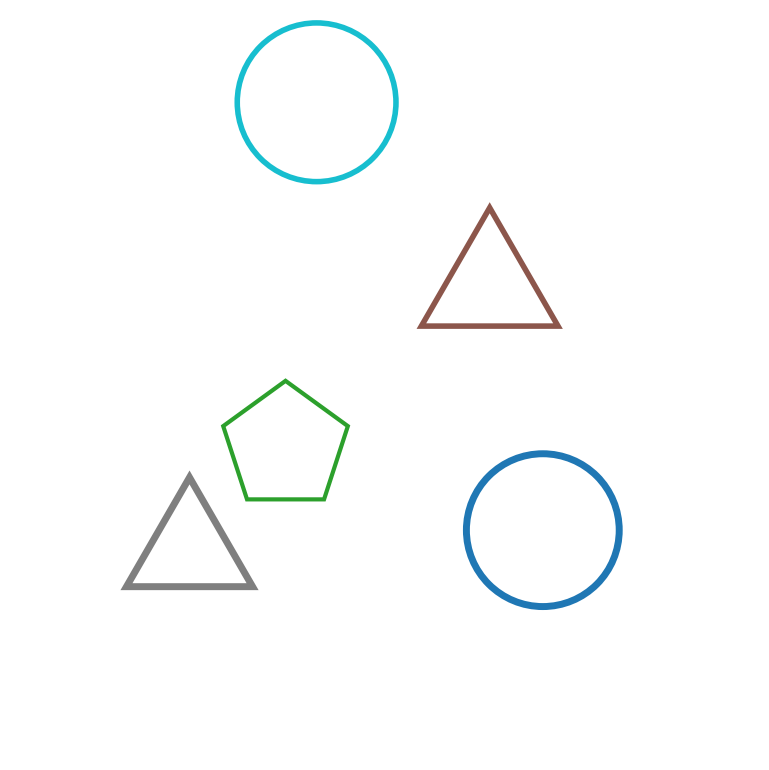[{"shape": "circle", "thickness": 2.5, "radius": 0.5, "center": [0.705, 0.311]}, {"shape": "pentagon", "thickness": 1.5, "radius": 0.43, "center": [0.371, 0.42]}, {"shape": "triangle", "thickness": 2, "radius": 0.51, "center": [0.636, 0.628]}, {"shape": "triangle", "thickness": 2.5, "radius": 0.47, "center": [0.246, 0.285]}, {"shape": "circle", "thickness": 2, "radius": 0.52, "center": [0.411, 0.867]}]